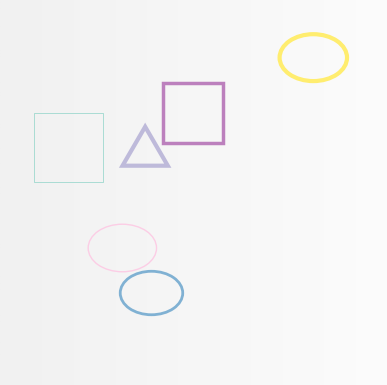[{"shape": "square", "thickness": 0.5, "radius": 0.45, "center": [0.176, 0.617]}, {"shape": "triangle", "thickness": 3, "radius": 0.34, "center": [0.375, 0.603]}, {"shape": "oval", "thickness": 2, "radius": 0.4, "center": [0.391, 0.239]}, {"shape": "oval", "thickness": 1, "radius": 0.44, "center": [0.316, 0.356]}, {"shape": "square", "thickness": 2.5, "radius": 0.39, "center": [0.497, 0.707]}, {"shape": "oval", "thickness": 3, "radius": 0.44, "center": [0.809, 0.85]}]